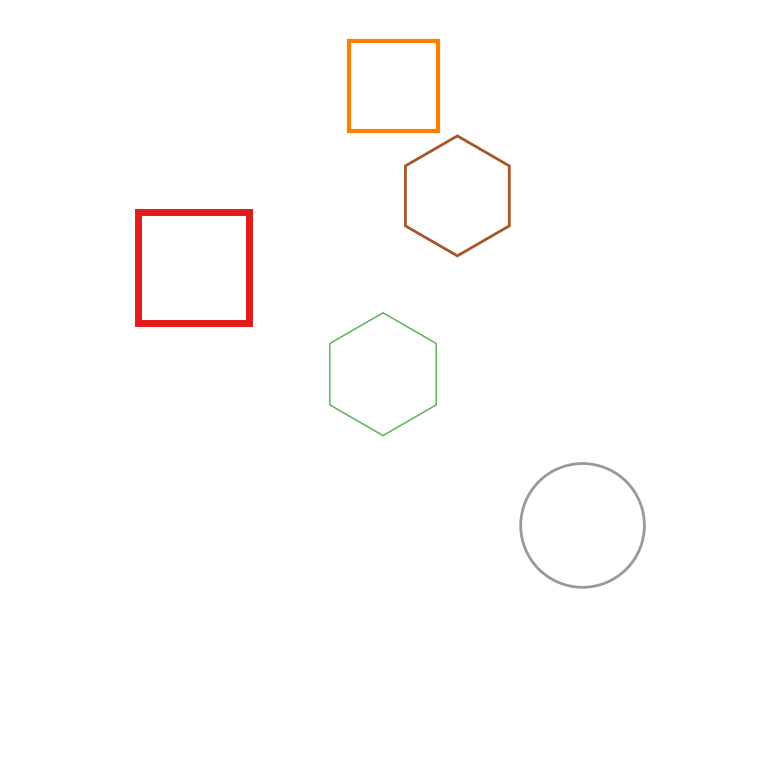[{"shape": "square", "thickness": 2.5, "radius": 0.36, "center": [0.251, 0.653]}, {"shape": "hexagon", "thickness": 0.5, "radius": 0.4, "center": [0.497, 0.514]}, {"shape": "square", "thickness": 1.5, "radius": 0.29, "center": [0.511, 0.888]}, {"shape": "hexagon", "thickness": 1, "radius": 0.39, "center": [0.594, 0.746]}, {"shape": "circle", "thickness": 1, "radius": 0.4, "center": [0.757, 0.318]}]